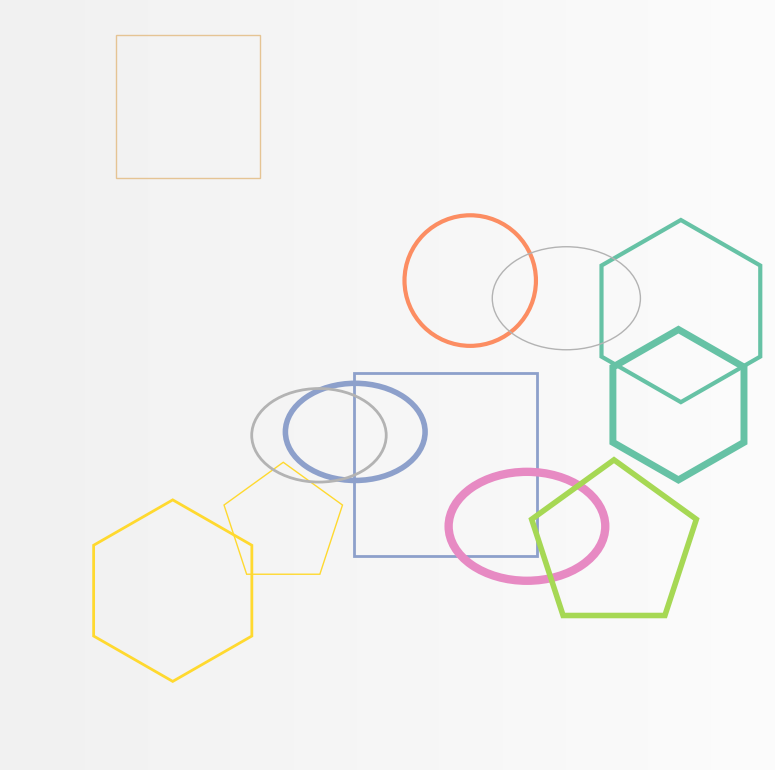[{"shape": "hexagon", "thickness": 1.5, "radius": 0.59, "center": [0.879, 0.596]}, {"shape": "hexagon", "thickness": 2.5, "radius": 0.49, "center": [0.875, 0.474]}, {"shape": "circle", "thickness": 1.5, "radius": 0.42, "center": [0.607, 0.636]}, {"shape": "square", "thickness": 1, "radius": 0.59, "center": [0.575, 0.397]}, {"shape": "oval", "thickness": 2, "radius": 0.45, "center": [0.458, 0.439]}, {"shape": "oval", "thickness": 3, "radius": 0.51, "center": [0.68, 0.316]}, {"shape": "pentagon", "thickness": 2, "radius": 0.56, "center": [0.792, 0.291]}, {"shape": "hexagon", "thickness": 1, "radius": 0.59, "center": [0.223, 0.233]}, {"shape": "pentagon", "thickness": 0.5, "radius": 0.4, "center": [0.365, 0.319]}, {"shape": "square", "thickness": 0.5, "radius": 0.46, "center": [0.243, 0.861]}, {"shape": "oval", "thickness": 0.5, "radius": 0.48, "center": [0.731, 0.613]}, {"shape": "oval", "thickness": 1, "radius": 0.43, "center": [0.412, 0.435]}]